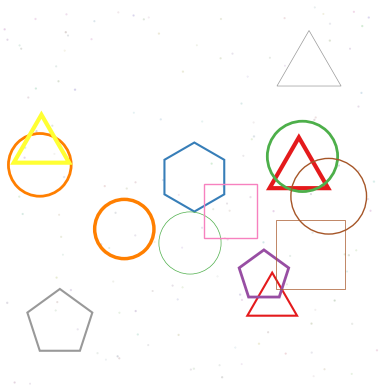[{"shape": "triangle", "thickness": 1.5, "radius": 0.37, "center": [0.707, 0.217]}, {"shape": "triangle", "thickness": 3, "radius": 0.44, "center": [0.776, 0.555]}, {"shape": "hexagon", "thickness": 1.5, "radius": 0.45, "center": [0.505, 0.54]}, {"shape": "circle", "thickness": 0.5, "radius": 0.4, "center": [0.493, 0.369]}, {"shape": "circle", "thickness": 2, "radius": 0.46, "center": [0.786, 0.594]}, {"shape": "pentagon", "thickness": 2, "radius": 0.34, "center": [0.686, 0.283]}, {"shape": "circle", "thickness": 2, "radius": 0.41, "center": [0.103, 0.572]}, {"shape": "circle", "thickness": 2.5, "radius": 0.38, "center": [0.323, 0.405]}, {"shape": "triangle", "thickness": 3, "radius": 0.42, "center": [0.108, 0.619]}, {"shape": "square", "thickness": 0.5, "radius": 0.44, "center": [0.807, 0.339]}, {"shape": "circle", "thickness": 1, "radius": 0.49, "center": [0.854, 0.49]}, {"shape": "square", "thickness": 1, "radius": 0.35, "center": [0.598, 0.452]}, {"shape": "triangle", "thickness": 0.5, "radius": 0.48, "center": [0.803, 0.825]}, {"shape": "pentagon", "thickness": 1.5, "radius": 0.44, "center": [0.155, 0.161]}]